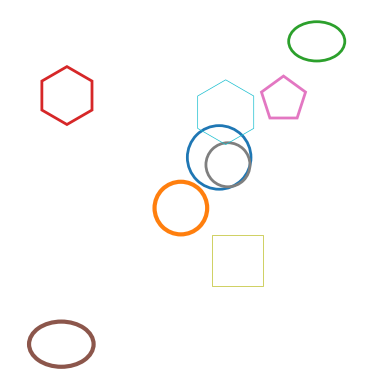[{"shape": "circle", "thickness": 2, "radius": 0.41, "center": [0.569, 0.591]}, {"shape": "circle", "thickness": 3, "radius": 0.34, "center": [0.47, 0.46]}, {"shape": "oval", "thickness": 2, "radius": 0.36, "center": [0.823, 0.893]}, {"shape": "hexagon", "thickness": 2, "radius": 0.38, "center": [0.174, 0.752]}, {"shape": "oval", "thickness": 3, "radius": 0.42, "center": [0.159, 0.106]}, {"shape": "pentagon", "thickness": 2, "radius": 0.3, "center": [0.736, 0.742]}, {"shape": "circle", "thickness": 2, "radius": 0.29, "center": [0.592, 0.572]}, {"shape": "square", "thickness": 0.5, "radius": 0.33, "center": [0.617, 0.323]}, {"shape": "hexagon", "thickness": 0.5, "radius": 0.42, "center": [0.586, 0.709]}]